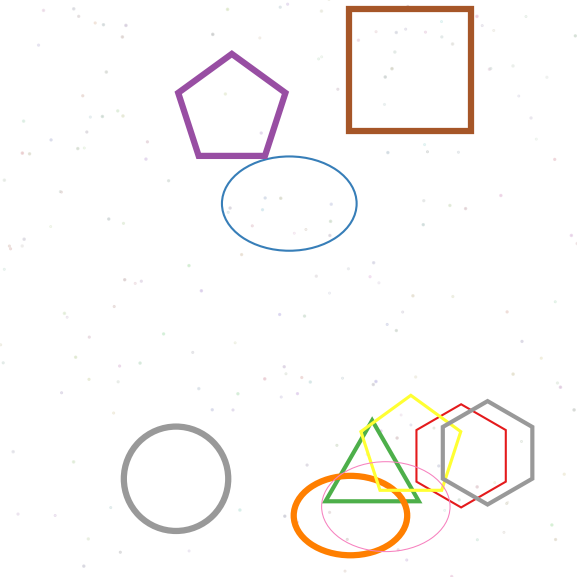[{"shape": "hexagon", "thickness": 1, "radius": 0.45, "center": [0.798, 0.21]}, {"shape": "oval", "thickness": 1, "radius": 0.58, "center": [0.501, 0.647]}, {"shape": "triangle", "thickness": 2, "radius": 0.47, "center": [0.644, 0.178]}, {"shape": "pentagon", "thickness": 3, "radius": 0.49, "center": [0.401, 0.808]}, {"shape": "oval", "thickness": 3, "radius": 0.49, "center": [0.607, 0.106]}, {"shape": "pentagon", "thickness": 1.5, "radius": 0.45, "center": [0.711, 0.224]}, {"shape": "square", "thickness": 3, "radius": 0.53, "center": [0.71, 0.878]}, {"shape": "oval", "thickness": 0.5, "radius": 0.56, "center": [0.668, 0.122]}, {"shape": "hexagon", "thickness": 2, "radius": 0.45, "center": [0.844, 0.215]}, {"shape": "circle", "thickness": 3, "radius": 0.45, "center": [0.305, 0.17]}]